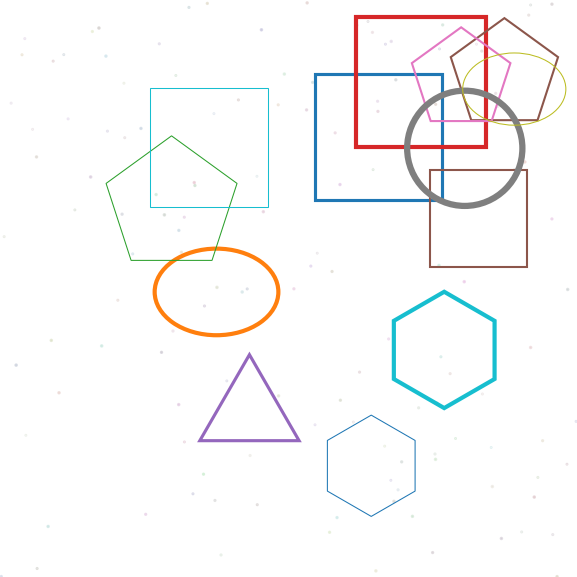[{"shape": "hexagon", "thickness": 0.5, "radius": 0.44, "center": [0.643, 0.193]}, {"shape": "square", "thickness": 1.5, "radius": 0.55, "center": [0.655, 0.762]}, {"shape": "oval", "thickness": 2, "radius": 0.54, "center": [0.375, 0.494]}, {"shape": "pentagon", "thickness": 0.5, "radius": 0.6, "center": [0.297, 0.645]}, {"shape": "square", "thickness": 2, "radius": 0.56, "center": [0.73, 0.857]}, {"shape": "triangle", "thickness": 1.5, "radius": 0.5, "center": [0.432, 0.286]}, {"shape": "pentagon", "thickness": 1, "radius": 0.49, "center": [0.873, 0.87]}, {"shape": "square", "thickness": 1, "radius": 0.42, "center": [0.829, 0.62]}, {"shape": "pentagon", "thickness": 1, "radius": 0.45, "center": [0.799, 0.862]}, {"shape": "circle", "thickness": 3, "radius": 0.5, "center": [0.805, 0.742]}, {"shape": "oval", "thickness": 0.5, "radius": 0.45, "center": [0.891, 0.845]}, {"shape": "square", "thickness": 0.5, "radius": 0.51, "center": [0.362, 0.744]}, {"shape": "hexagon", "thickness": 2, "radius": 0.5, "center": [0.769, 0.393]}]